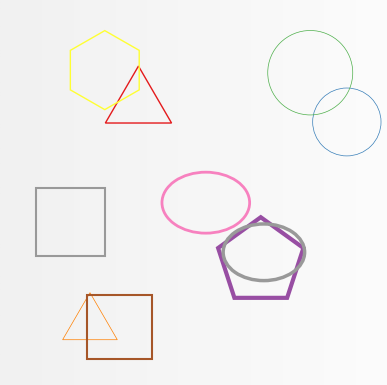[{"shape": "triangle", "thickness": 1, "radius": 0.49, "center": [0.357, 0.73]}, {"shape": "circle", "thickness": 0.5, "radius": 0.44, "center": [0.895, 0.683]}, {"shape": "circle", "thickness": 0.5, "radius": 0.55, "center": [0.801, 0.811]}, {"shape": "pentagon", "thickness": 3, "radius": 0.58, "center": [0.673, 0.32]}, {"shape": "triangle", "thickness": 0.5, "radius": 0.41, "center": [0.232, 0.158]}, {"shape": "hexagon", "thickness": 1, "radius": 0.51, "center": [0.27, 0.818]}, {"shape": "square", "thickness": 1.5, "radius": 0.42, "center": [0.308, 0.15]}, {"shape": "oval", "thickness": 2, "radius": 0.57, "center": [0.531, 0.474]}, {"shape": "oval", "thickness": 2.5, "radius": 0.53, "center": [0.681, 0.345]}, {"shape": "square", "thickness": 1.5, "radius": 0.44, "center": [0.182, 0.422]}]